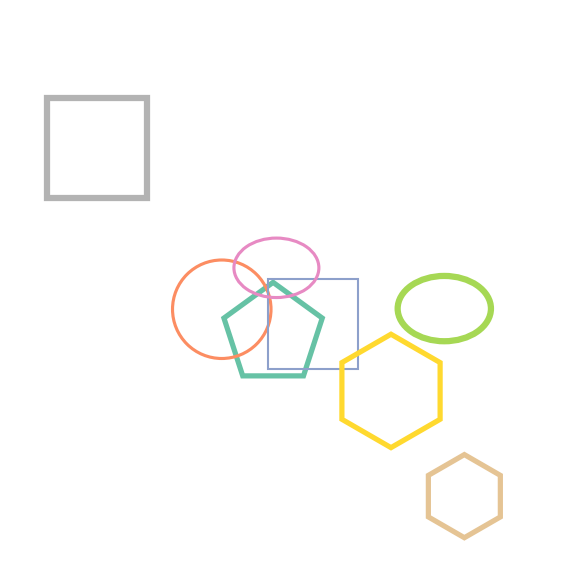[{"shape": "pentagon", "thickness": 2.5, "radius": 0.45, "center": [0.473, 0.421]}, {"shape": "circle", "thickness": 1.5, "radius": 0.43, "center": [0.384, 0.464]}, {"shape": "square", "thickness": 1, "radius": 0.39, "center": [0.542, 0.438]}, {"shape": "oval", "thickness": 1.5, "radius": 0.37, "center": [0.479, 0.535]}, {"shape": "oval", "thickness": 3, "radius": 0.4, "center": [0.769, 0.465]}, {"shape": "hexagon", "thickness": 2.5, "radius": 0.49, "center": [0.677, 0.322]}, {"shape": "hexagon", "thickness": 2.5, "radius": 0.36, "center": [0.804, 0.14]}, {"shape": "square", "thickness": 3, "radius": 0.44, "center": [0.168, 0.743]}]